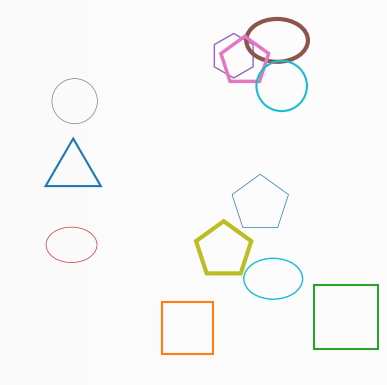[{"shape": "triangle", "thickness": 1.5, "radius": 0.41, "center": [0.189, 0.558]}, {"shape": "pentagon", "thickness": 0.5, "radius": 0.38, "center": [0.672, 0.471]}, {"shape": "square", "thickness": 1.5, "radius": 0.33, "center": [0.484, 0.148]}, {"shape": "square", "thickness": 1.5, "radius": 0.41, "center": [0.893, 0.176]}, {"shape": "oval", "thickness": 0.5, "radius": 0.33, "center": [0.185, 0.364]}, {"shape": "hexagon", "thickness": 1, "radius": 0.29, "center": [0.603, 0.855]}, {"shape": "oval", "thickness": 3, "radius": 0.4, "center": [0.715, 0.895]}, {"shape": "pentagon", "thickness": 2.5, "radius": 0.32, "center": [0.632, 0.841]}, {"shape": "circle", "thickness": 0.5, "radius": 0.29, "center": [0.193, 0.737]}, {"shape": "pentagon", "thickness": 3, "radius": 0.37, "center": [0.577, 0.351]}, {"shape": "circle", "thickness": 1.5, "radius": 0.33, "center": [0.727, 0.777]}, {"shape": "oval", "thickness": 1, "radius": 0.38, "center": [0.705, 0.276]}]